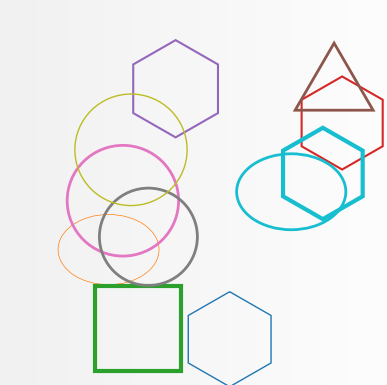[{"shape": "hexagon", "thickness": 1, "radius": 0.62, "center": [0.593, 0.119]}, {"shape": "oval", "thickness": 0.5, "radius": 0.65, "center": [0.28, 0.352]}, {"shape": "square", "thickness": 3, "radius": 0.55, "center": [0.357, 0.146]}, {"shape": "hexagon", "thickness": 1.5, "radius": 0.6, "center": [0.883, 0.681]}, {"shape": "hexagon", "thickness": 1.5, "radius": 0.63, "center": [0.453, 0.769]}, {"shape": "triangle", "thickness": 2, "radius": 0.58, "center": [0.862, 0.772]}, {"shape": "circle", "thickness": 2, "radius": 0.72, "center": [0.317, 0.479]}, {"shape": "circle", "thickness": 2, "radius": 0.63, "center": [0.383, 0.385]}, {"shape": "circle", "thickness": 1, "radius": 0.72, "center": [0.338, 0.611]}, {"shape": "oval", "thickness": 2, "radius": 0.7, "center": [0.752, 0.502]}, {"shape": "hexagon", "thickness": 3, "radius": 0.59, "center": [0.833, 0.549]}]